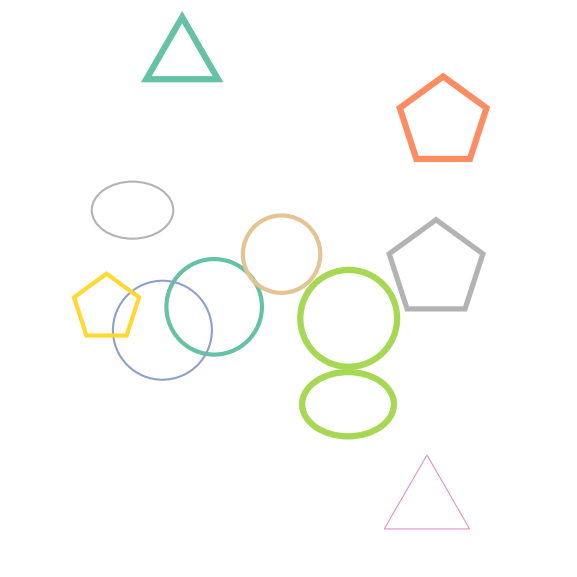[{"shape": "circle", "thickness": 2, "radius": 0.41, "center": [0.371, 0.468]}, {"shape": "triangle", "thickness": 3, "radius": 0.36, "center": [0.315, 0.898]}, {"shape": "pentagon", "thickness": 3, "radius": 0.39, "center": [0.767, 0.788]}, {"shape": "circle", "thickness": 1, "radius": 0.43, "center": [0.281, 0.427]}, {"shape": "triangle", "thickness": 0.5, "radius": 0.43, "center": [0.739, 0.126]}, {"shape": "circle", "thickness": 3, "radius": 0.42, "center": [0.604, 0.448]}, {"shape": "oval", "thickness": 3, "radius": 0.4, "center": [0.603, 0.299]}, {"shape": "pentagon", "thickness": 2, "radius": 0.3, "center": [0.184, 0.466]}, {"shape": "circle", "thickness": 2, "radius": 0.34, "center": [0.488, 0.559]}, {"shape": "oval", "thickness": 1, "radius": 0.35, "center": [0.229, 0.635]}, {"shape": "pentagon", "thickness": 2.5, "radius": 0.43, "center": [0.755, 0.533]}]